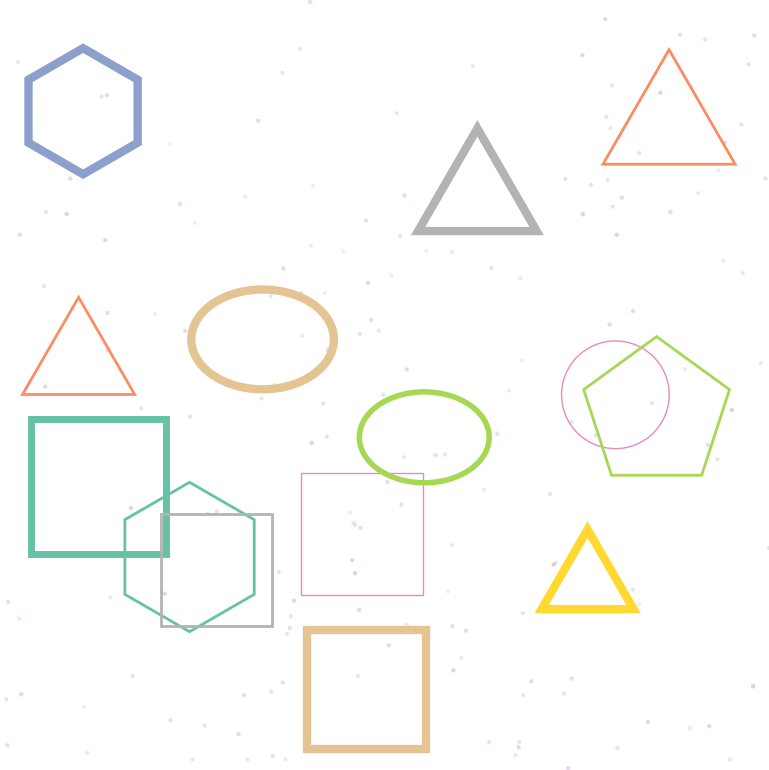[{"shape": "hexagon", "thickness": 1, "radius": 0.49, "center": [0.246, 0.277]}, {"shape": "square", "thickness": 2.5, "radius": 0.44, "center": [0.128, 0.368]}, {"shape": "triangle", "thickness": 1, "radius": 0.42, "center": [0.102, 0.53]}, {"shape": "triangle", "thickness": 1, "radius": 0.5, "center": [0.869, 0.836]}, {"shape": "hexagon", "thickness": 3, "radius": 0.41, "center": [0.108, 0.856]}, {"shape": "circle", "thickness": 0.5, "radius": 0.35, "center": [0.799, 0.487]}, {"shape": "square", "thickness": 0.5, "radius": 0.4, "center": [0.47, 0.306]}, {"shape": "oval", "thickness": 2, "radius": 0.42, "center": [0.551, 0.432]}, {"shape": "pentagon", "thickness": 1, "radius": 0.5, "center": [0.853, 0.463]}, {"shape": "triangle", "thickness": 3, "radius": 0.34, "center": [0.763, 0.243]}, {"shape": "oval", "thickness": 3, "radius": 0.46, "center": [0.341, 0.559]}, {"shape": "square", "thickness": 3, "radius": 0.39, "center": [0.476, 0.104]}, {"shape": "square", "thickness": 1, "radius": 0.36, "center": [0.281, 0.26]}, {"shape": "triangle", "thickness": 3, "radius": 0.44, "center": [0.62, 0.744]}]